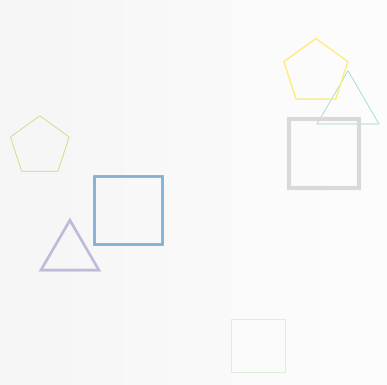[{"shape": "triangle", "thickness": 0.5, "radius": 0.46, "center": [0.898, 0.724]}, {"shape": "triangle", "thickness": 2, "radius": 0.43, "center": [0.18, 0.342]}, {"shape": "square", "thickness": 2, "radius": 0.44, "center": [0.329, 0.455]}, {"shape": "pentagon", "thickness": 0.5, "radius": 0.4, "center": [0.103, 0.62]}, {"shape": "square", "thickness": 3, "radius": 0.45, "center": [0.836, 0.601]}, {"shape": "square", "thickness": 0.5, "radius": 0.34, "center": [0.666, 0.102]}, {"shape": "pentagon", "thickness": 1, "radius": 0.43, "center": [0.815, 0.813]}]